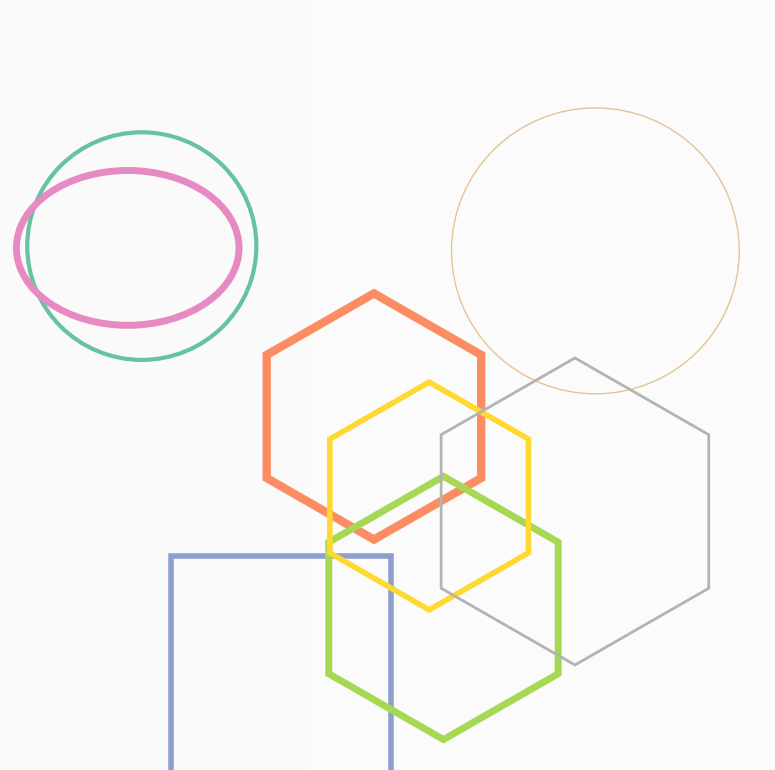[{"shape": "circle", "thickness": 1.5, "radius": 0.74, "center": [0.183, 0.68]}, {"shape": "hexagon", "thickness": 3, "radius": 0.8, "center": [0.483, 0.459]}, {"shape": "square", "thickness": 2, "radius": 0.71, "center": [0.363, 0.135]}, {"shape": "oval", "thickness": 2.5, "radius": 0.72, "center": [0.165, 0.678]}, {"shape": "hexagon", "thickness": 2.5, "radius": 0.85, "center": [0.572, 0.21]}, {"shape": "hexagon", "thickness": 2, "radius": 0.74, "center": [0.554, 0.356]}, {"shape": "circle", "thickness": 0.5, "radius": 0.93, "center": [0.768, 0.674]}, {"shape": "hexagon", "thickness": 1, "radius": 1.0, "center": [0.742, 0.336]}]